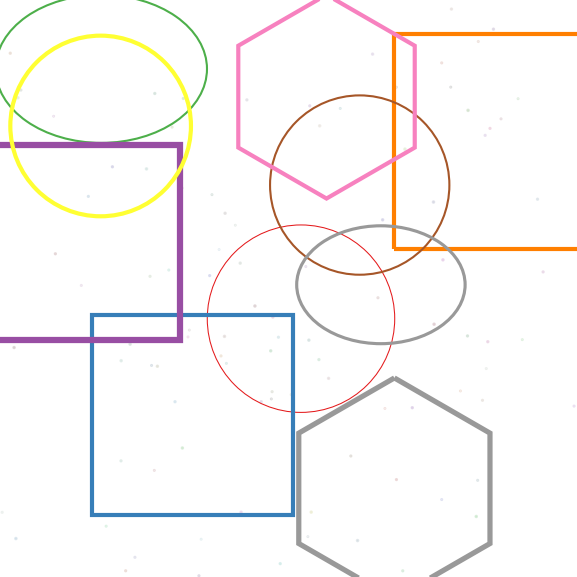[{"shape": "circle", "thickness": 0.5, "radius": 0.81, "center": [0.521, 0.447]}, {"shape": "square", "thickness": 2, "radius": 0.87, "center": [0.334, 0.281]}, {"shape": "oval", "thickness": 1, "radius": 0.92, "center": [0.175, 0.88]}, {"shape": "square", "thickness": 3, "radius": 0.84, "center": [0.143, 0.579]}, {"shape": "square", "thickness": 2, "radius": 0.93, "center": [0.87, 0.754]}, {"shape": "circle", "thickness": 2, "radius": 0.78, "center": [0.174, 0.781]}, {"shape": "circle", "thickness": 1, "radius": 0.78, "center": [0.623, 0.679]}, {"shape": "hexagon", "thickness": 2, "radius": 0.88, "center": [0.565, 0.832]}, {"shape": "hexagon", "thickness": 2.5, "radius": 0.96, "center": [0.683, 0.154]}, {"shape": "oval", "thickness": 1.5, "radius": 0.73, "center": [0.66, 0.506]}]